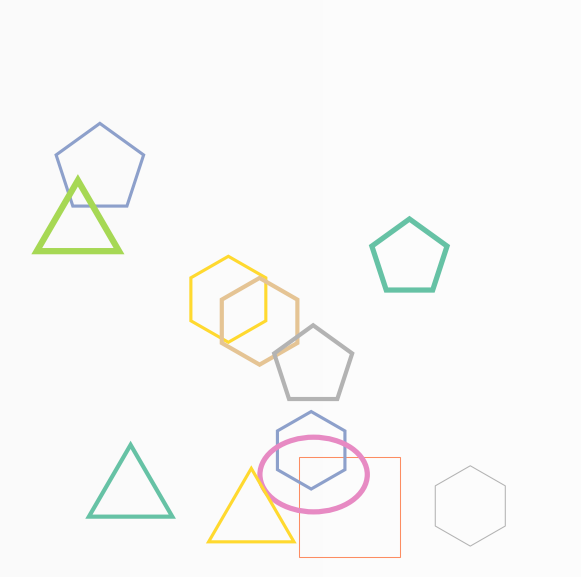[{"shape": "triangle", "thickness": 2, "radius": 0.41, "center": [0.225, 0.146]}, {"shape": "pentagon", "thickness": 2.5, "radius": 0.34, "center": [0.704, 0.552]}, {"shape": "square", "thickness": 0.5, "radius": 0.43, "center": [0.601, 0.121]}, {"shape": "pentagon", "thickness": 1.5, "radius": 0.4, "center": [0.172, 0.706]}, {"shape": "hexagon", "thickness": 1.5, "radius": 0.34, "center": [0.535, 0.219]}, {"shape": "oval", "thickness": 2.5, "radius": 0.46, "center": [0.54, 0.177]}, {"shape": "triangle", "thickness": 3, "radius": 0.41, "center": [0.134, 0.605]}, {"shape": "triangle", "thickness": 1.5, "radius": 0.42, "center": [0.432, 0.103]}, {"shape": "hexagon", "thickness": 1.5, "radius": 0.37, "center": [0.393, 0.481]}, {"shape": "hexagon", "thickness": 2, "radius": 0.38, "center": [0.447, 0.443]}, {"shape": "hexagon", "thickness": 0.5, "radius": 0.35, "center": [0.809, 0.123]}, {"shape": "pentagon", "thickness": 2, "radius": 0.35, "center": [0.539, 0.365]}]